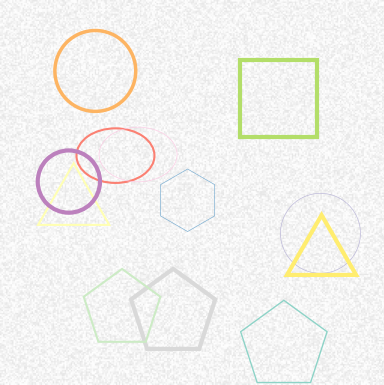[{"shape": "pentagon", "thickness": 1, "radius": 0.59, "center": [0.737, 0.102]}, {"shape": "triangle", "thickness": 1.5, "radius": 0.53, "center": [0.191, 0.469]}, {"shape": "circle", "thickness": 0.5, "radius": 0.52, "center": [0.832, 0.394]}, {"shape": "oval", "thickness": 1.5, "radius": 0.51, "center": [0.3, 0.596]}, {"shape": "hexagon", "thickness": 0.5, "radius": 0.41, "center": [0.487, 0.48]}, {"shape": "circle", "thickness": 2.5, "radius": 0.53, "center": [0.248, 0.816]}, {"shape": "square", "thickness": 3, "radius": 0.5, "center": [0.724, 0.744]}, {"shape": "oval", "thickness": 0.5, "radius": 0.51, "center": [0.359, 0.599]}, {"shape": "pentagon", "thickness": 3, "radius": 0.57, "center": [0.45, 0.187]}, {"shape": "circle", "thickness": 3, "radius": 0.4, "center": [0.179, 0.528]}, {"shape": "pentagon", "thickness": 1.5, "radius": 0.52, "center": [0.317, 0.197]}, {"shape": "triangle", "thickness": 3, "radius": 0.52, "center": [0.835, 0.338]}]